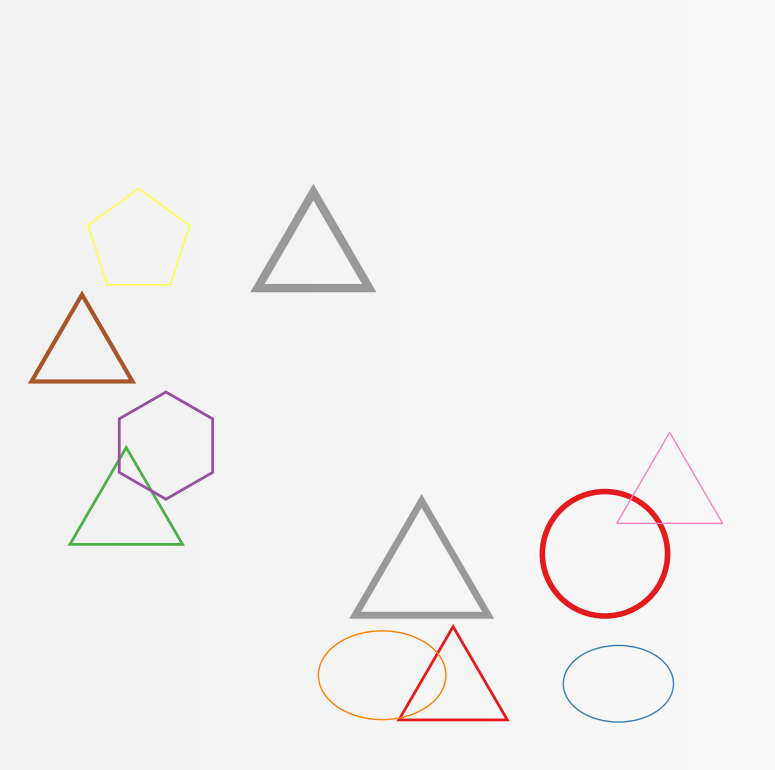[{"shape": "circle", "thickness": 2, "radius": 0.4, "center": [0.781, 0.281]}, {"shape": "triangle", "thickness": 1, "radius": 0.4, "center": [0.585, 0.105]}, {"shape": "oval", "thickness": 0.5, "radius": 0.36, "center": [0.798, 0.112]}, {"shape": "triangle", "thickness": 1, "radius": 0.42, "center": [0.163, 0.335]}, {"shape": "hexagon", "thickness": 1, "radius": 0.35, "center": [0.214, 0.421]}, {"shape": "oval", "thickness": 0.5, "radius": 0.41, "center": [0.493, 0.123]}, {"shape": "pentagon", "thickness": 0.5, "radius": 0.34, "center": [0.179, 0.686]}, {"shape": "triangle", "thickness": 1.5, "radius": 0.38, "center": [0.106, 0.542]}, {"shape": "triangle", "thickness": 0.5, "radius": 0.39, "center": [0.864, 0.36]}, {"shape": "triangle", "thickness": 3, "radius": 0.42, "center": [0.404, 0.667]}, {"shape": "triangle", "thickness": 2.5, "radius": 0.5, "center": [0.544, 0.251]}]